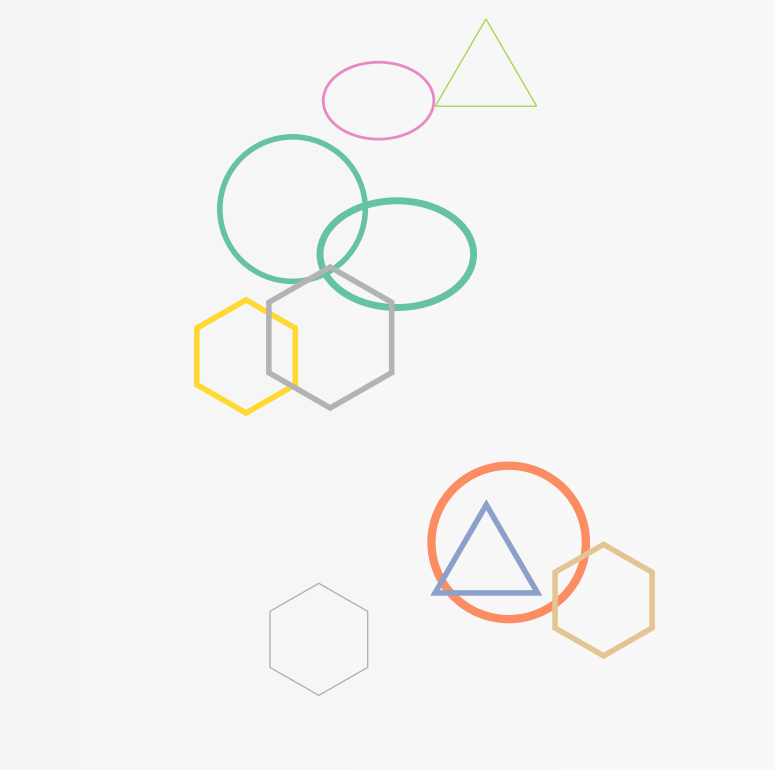[{"shape": "oval", "thickness": 2.5, "radius": 0.5, "center": [0.512, 0.67]}, {"shape": "circle", "thickness": 2, "radius": 0.47, "center": [0.378, 0.728]}, {"shape": "circle", "thickness": 3, "radius": 0.5, "center": [0.656, 0.296]}, {"shape": "triangle", "thickness": 2, "radius": 0.38, "center": [0.628, 0.268]}, {"shape": "oval", "thickness": 1, "radius": 0.36, "center": [0.488, 0.869]}, {"shape": "triangle", "thickness": 0.5, "radius": 0.38, "center": [0.627, 0.9]}, {"shape": "hexagon", "thickness": 2, "radius": 0.37, "center": [0.317, 0.537]}, {"shape": "hexagon", "thickness": 2, "radius": 0.36, "center": [0.779, 0.221]}, {"shape": "hexagon", "thickness": 0.5, "radius": 0.36, "center": [0.411, 0.17]}, {"shape": "hexagon", "thickness": 2, "radius": 0.46, "center": [0.426, 0.562]}]